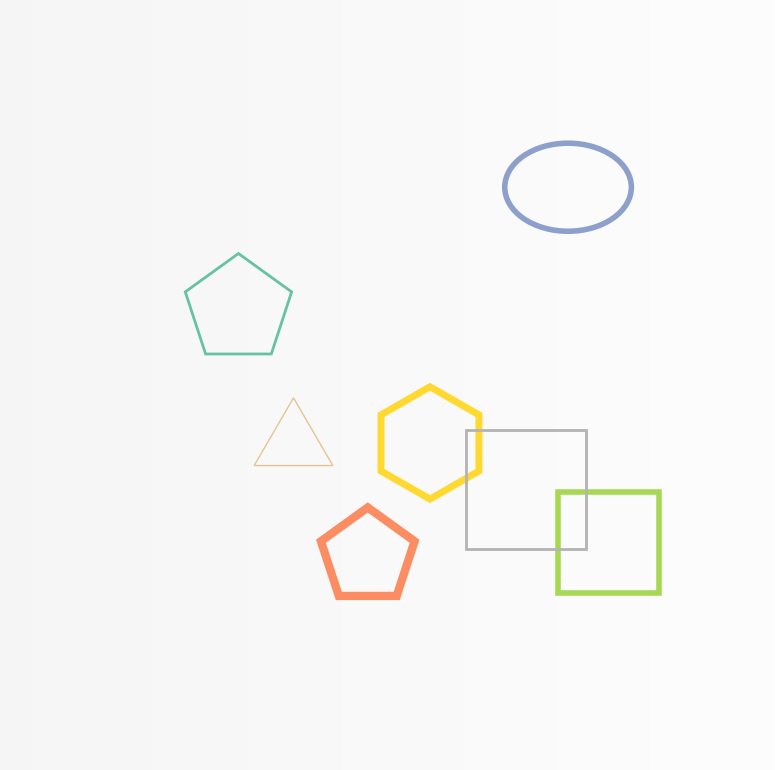[{"shape": "pentagon", "thickness": 1, "radius": 0.36, "center": [0.308, 0.599]}, {"shape": "pentagon", "thickness": 3, "radius": 0.32, "center": [0.475, 0.277]}, {"shape": "oval", "thickness": 2, "radius": 0.41, "center": [0.733, 0.757]}, {"shape": "square", "thickness": 2, "radius": 0.33, "center": [0.785, 0.295]}, {"shape": "hexagon", "thickness": 2.5, "radius": 0.36, "center": [0.555, 0.425]}, {"shape": "triangle", "thickness": 0.5, "radius": 0.29, "center": [0.379, 0.425]}, {"shape": "square", "thickness": 1, "radius": 0.39, "center": [0.679, 0.364]}]